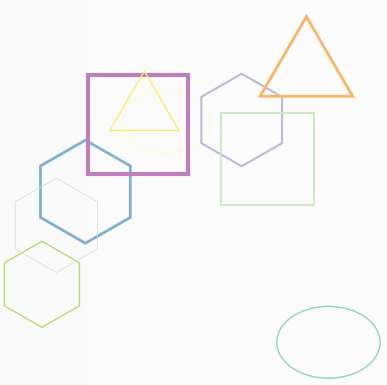[{"shape": "oval", "thickness": 1, "radius": 0.67, "center": [0.848, 0.111]}, {"shape": "oval", "thickness": 0.5, "radius": 0.57, "center": [0.43, 0.684]}, {"shape": "hexagon", "thickness": 1.5, "radius": 0.6, "center": [0.624, 0.688]}, {"shape": "hexagon", "thickness": 2, "radius": 0.67, "center": [0.22, 0.502]}, {"shape": "triangle", "thickness": 2, "radius": 0.69, "center": [0.791, 0.819]}, {"shape": "hexagon", "thickness": 1, "radius": 0.56, "center": [0.108, 0.262]}, {"shape": "hexagon", "thickness": 0.5, "radius": 0.61, "center": [0.145, 0.415]}, {"shape": "square", "thickness": 3, "radius": 0.65, "center": [0.355, 0.677]}, {"shape": "square", "thickness": 1.5, "radius": 0.6, "center": [0.69, 0.586]}, {"shape": "triangle", "thickness": 1, "radius": 0.51, "center": [0.373, 0.713]}]